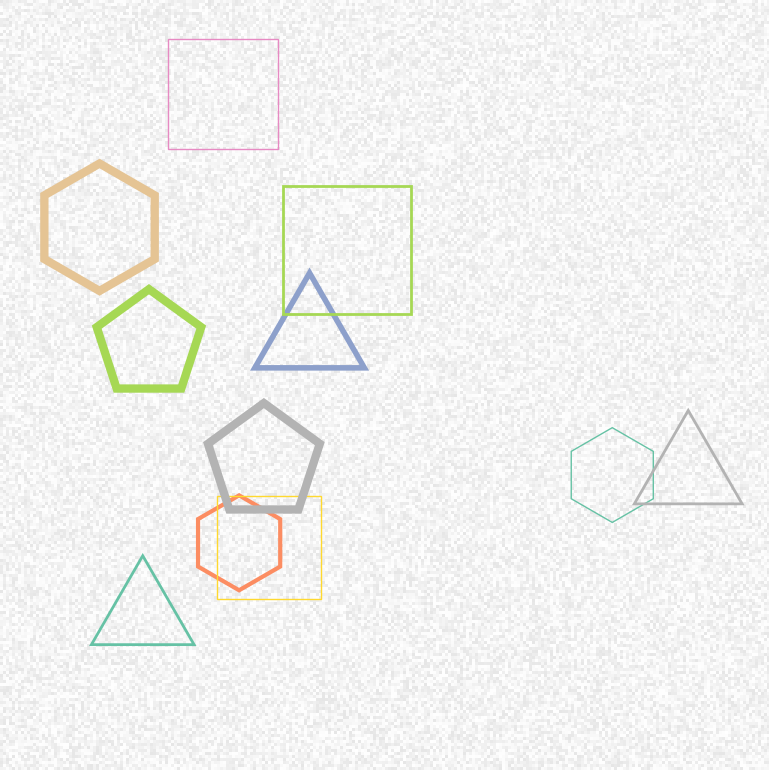[{"shape": "hexagon", "thickness": 0.5, "radius": 0.31, "center": [0.795, 0.383]}, {"shape": "triangle", "thickness": 1, "radius": 0.38, "center": [0.185, 0.201]}, {"shape": "hexagon", "thickness": 1.5, "radius": 0.31, "center": [0.311, 0.295]}, {"shape": "triangle", "thickness": 2, "radius": 0.41, "center": [0.402, 0.563]}, {"shape": "square", "thickness": 0.5, "radius": 0.36, "center": [0.29, 0.877]}, {"shape": "square", "thickness": 1, "radius": 0.42, "center": [0.451, 0.676]}, {"shape": "pentagon", "thickness": 3, "radius": 0.36, "center": [0.193, 0.553]}, {"shape": "square", "thickness": 0.5, "radius": 0.34, "center": [0.349, 0.289]}, {"shape": "hexagon", "thickness": 3, "radius": 0.41, "center": [0.129, 0.705]}, {"shape": "pentagon", "thickness": 3, "radius": 0.38, "center": [0.343, 0.4]}, {"shape": "triangle", "thickness": 1, "radius": 0.4, "center": [0.894, 0.386]}]